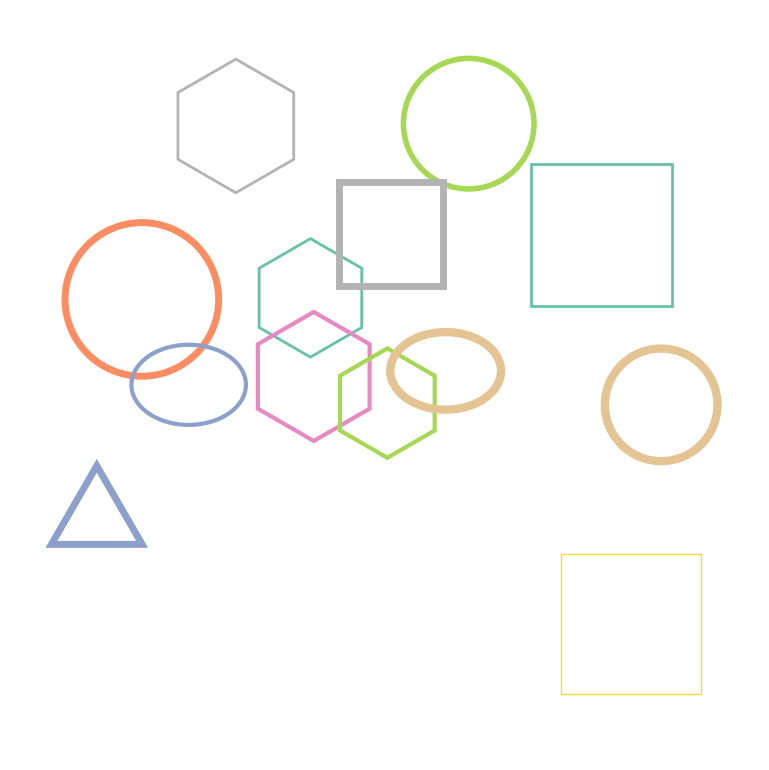[{"shape": "hexagon", "thickness": 1, "radius": 0.38, "center": [0.403, 0.613]}, {"shape": "square", "thickness": 1, "radius": 0.46, "center": [0.782, 0.695]}, {"shape": "circle", "thickness": 2.5, "radius": 0.5, "center": [0.184, 0.611]}, {"shape": "triangle", "thickness": 2.5, "radius": 0.34, "center": [0.126, 0.327]}, {"shape": "oval", "thickness": 1.5, "radius": 0.37, "center": [0.245, 0.5]}, {"shape": "hexagon", "thickness": 1.5, "radius": 0.42, "center": [0.407, 0.511]}, {"shape": "hexagon", "thickness": 1.5, "radius": 0.36, "center": [0.503, 0.477]}, {"shape": "circle", "thickness": 2, "radius": 0.42, "center": [0.609, 0.839]}, {"shape": "square", "thickness": 0.5, "radius": 0.45, "center": [0.819, 0.19]}, {"shape": "circle", "thickness": 3, "radius": 0.37, "center": [0.859, 0.474]}, {"shape": "oval", "thickness": 3, "radius": 0.36, "center": [0.579, 0.518]}, {"shape": "hexagon", "thickness": 1, "radius": 0.43, "center": [0.306, 0.836]}, {"shape": "square", "thickness": 2.5, "radius": 0.34, "center": [0.508, 0.696]}]